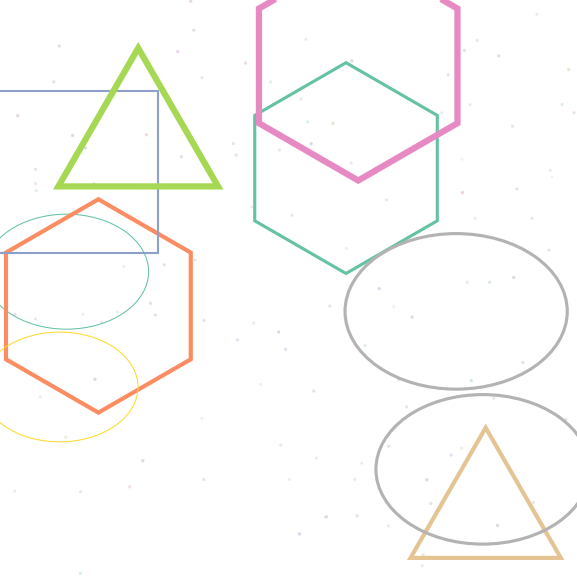[{"shape": "oval", "thickness": 0.5, "radius": 0.71, "center": [0.115, 0.529]}, {"shape": "hexagon", "thickness": 1.5, "radius": 0.91, "center": [0.599, 0.708]}, {"shape": "hexagon", "thickness": 2, "radius": 0.92, "center": [0.17, 0.469]}, {"shape": "square", "thickness": 1, "radius": 0.7, "center": [0.132, 0.702]}, {"shape": "hexagon", "thickness": 3, "radius": 0.99, "center": [0.62, 0.885]}, {"shape": "triangle", "thickness": 3, "radius": 0.8, "center": [0.239, 0.756]}, {"shape": "oval", "thickness": 0.5, "radius": 0.68, "center": [0.103, 0.329]}, {"shape": "triangle", "thickness": 2, "radius": 0.75, "center": [0.841, 0.108]}, {"shape": "oval", "thickness": 1.5, "radius": 0.96, "center": [0.79, 0.46]}, {"shape": "oval", "thickness": 1.5, "radius": 0.92, "center": [0.836, 0.186]}]